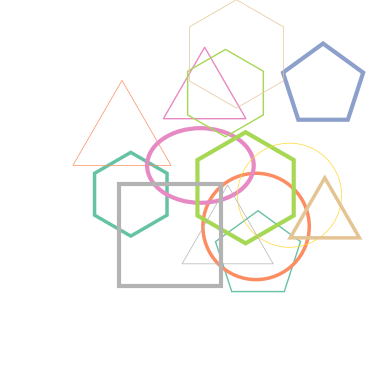[{"shape": "pentagon", "thickness": 1, "radius": 0.58, "center": [0.67, 0.337]}, {"shape": "hexagon", "thickness": 2.5, "radius": 0.54, "center": [0.34, 0.495]}, {"shape": "circle", "thickness": 2.5, "radius": 0.69, "center": [0.665, 0.412]}, {"shape": "triangle", "thickness": 0.5, "radius": 0.74, "center": [0.317, 0.644]}, {"shape": "pentagon", "thickness": 3, "radius": 0.55, "center": [0.839, 0.778]}, {"shape": "triangle", "thickness": 1, "radius": 0.62, "center": [0.532, 0.754]}, {"shape": "oval", "thickness": 3, "radius": 0.69, "center": [0.521, 0.57]}, {"shape": "hexagon", "thickness": 1, "radius": 0.57, "center": [0.586, 0.758]}, {"shape": "hexagon", "thickness": 3, "radius": 0.72, "center": [0.638, 0.512]}, {"shape": "circle", "thickness": 0.5, "radius": 0.68, "center": [0.752, 0.493]}, {"shape": "triangle", "thickness": 2.5, "radius": 0.52, "center": [0.844, 0.434]}, {"shape": "hexagon", "thickness": 0.5, "radius": 0.7, "center": [0.614, 0.86]}, {"shape": "triangle", "thickness": 0.5, "radius": 0.68, "center": [0.591, 0.383]}, {"shape": "square", "thickness": 3, "radius": 0.66, "center": [0.441, 0.389]}]